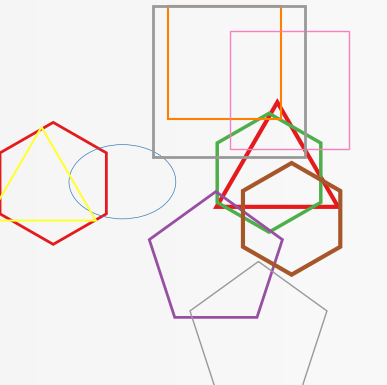[{"shape": "triangle", "thickness": 3, "radius": 0.91, "center": [0.716, 0.553]}, {"shape": "hexagon", "thickness": 2, "radius": 0.79, "center": [0.137, 0.524]}, {"shape": "oval", "thickness": 0.5, "radius": 0.69, "center": [0.316, 0.528]}, {"shape": "hexagon", "thickness": 2.5, "radius": 0.77, "center": [0.694, 0.551]}, {"shape": "pentagon", "thickness": 2, "radius": 0.9, "center": [0.557, 0.322]}, {"shape": "square", "thickness": 1.5, "radius": 0.73, "center": [0.58, 0.838]}, {"shape": "triangle", "thickness": 1.5, "radius": 0.81, "center": [0.107, 0.508]}, {"shape": "hexagon", "thickness": 3, "radius": 0.73, "center": [0.753, 0.432]}, {"shape": "square", "thickness": 1, "radius": 0.77, "center": [0.748, 0.765]}, {"shape": "pentagon", "thickness": 1, "radius": 0.93, "center": [0.667, 0.135]}, {"shape": "square", "thickness": 2, "radius": 0.98, "center": [0.591, 0.788]}]